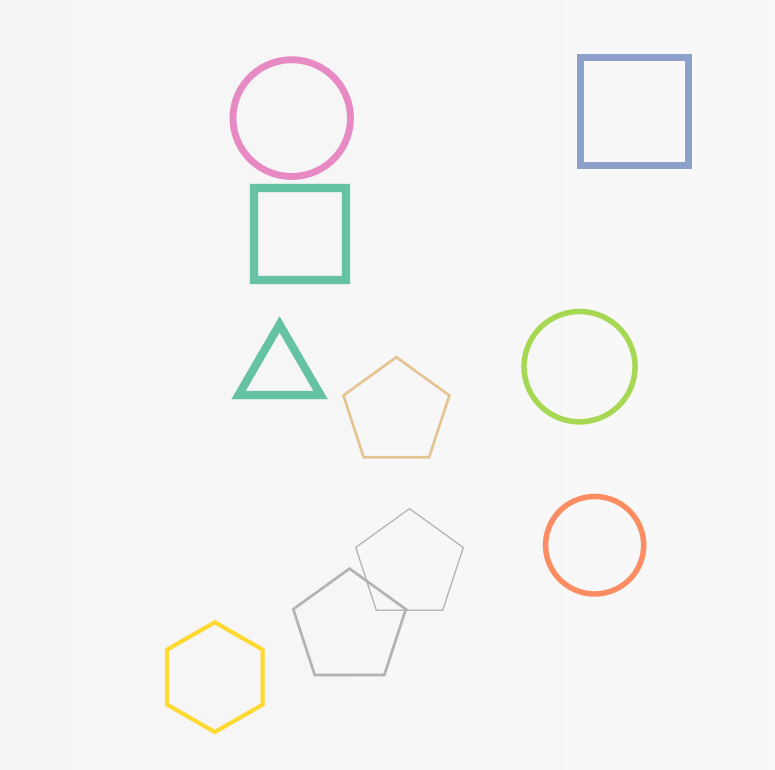[{"shape": "triangle", "thickness": 3, "radius": 0.31, "center": [0.361, 0.518]}, {"shape": "square", "thickness": 3, "radius": 0.3, "center": [0.387, 0.696]}, {"shape": "circle", "thickness": 2, "radius": 0.32, "center": [0.767, 0.292]}, {"shape": "square", "thickness": 2.5, "radius": 0.35, "center": [0.818, 0.856]}, {"shape": "circle", "thickness": 2.5, "radius": 0.38, "center": [0.376, 0.847]}, {"shape": "circle", "thickness": 2, "radius": 0.36, "center": [0.748, 0.524]}, {"shape": "hexagon", "thickness": 1.5, "radius": 0.36, "center": [0.277, 0.121]}, {"shape": "pentagon", "thickness": 1, "radius": 0.36, "center": [0.511, 0.464]}, {"shape": "pentagon", "thickness": 0.5, "radius": 0.36, "center": [0.528, 0.266]}, {"shape": "pentagon", "thickness": 1, "radius": 0.38, "center": [0.451, 0.185]}]